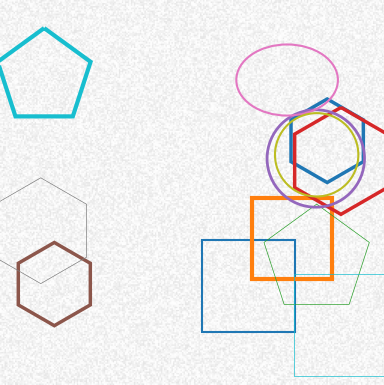[{"shape": "hexagon", "thickness": 2.5, "radius": 0.54, "center": [0.85, 0.634]}, {"shape": "square", "thickness": 1.5, "radius": 0.6, "center": [0.646, 0.257]}, {"shape": "square", "thickness": 3, "radius": 0.52, "center": [0.759, 0.38]}, {"shape": "pentagon", "thickness": 0.5, "radius": 0.72, "center": [0.822, 0.326]}, {"shape": "hexagon", "thickness": 2.5, "radius": 0.69, "center": [0.886, 0.582]}, {"shape": "circle", "thickness": 2, "radius": 0.63, "center": [0.82, 0.588]}, {"shape": "hexagon", "thickness": 2.5, "radius": 0.54, "center": [0.141, 0.262]}, {"shape": "oval", "thickness": 1.5, "radius": 0.66, "center": [0.746, 0.792]}, {"shape": "hexagon", "thickness": 0.5, "radius": 0.69, "center": [0.106, 0.401]}, {"shape": "circle", "thickness": 1.5, "radius": 0.54, "center": [0.823, 0.598]}, {"shape": "pentagon", "thickness": 3, "radius": 0.63, "center": [0.115, 0.8]}, {"shape": "square", "thickness": 0.5, "radius": 0.66, "center": [0.896, 0.156]}]